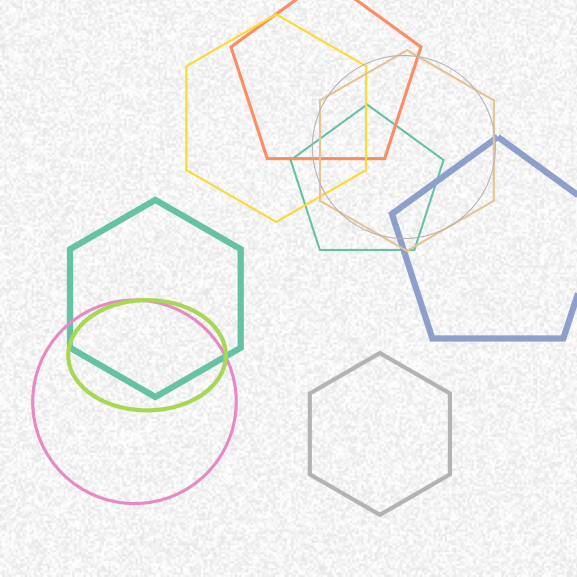[{"shape": "hexagon", "thickness": 3, "radius": 0.85, "center": [0.269, 0.482]}, {"shape": "pentagon", "thickness": 1, "radius": 0.7, "center": [0.636, 0.679]}, {"shape": "pentagon", "thickness": 1.5, "radius": 0.86, "center": [0.564, 0.864]}, {"shape": "pentagon", "thickness": 3, "radius": 0.96, "center": [0.862, 0.569]}, {"shape": "circle", "thickness": 1.5, "radius": 0.88, "center": [0.233, 0.303]}, {"shape": "oval", "thickness": 2, "radius": 0.68, "center": [0.255, 0.384]}, {"shape": "hexagon", "thickness": 1, "radius": 0.9, "center": [0.478, 0.795]}, {"shape": "hexagon", "thickness": 1, "radius": 0.87, "center": [0.705, 0.738]}, {"shape": "circle", "thickness": 0.5, "radius": 0.79, "center": [0.699, 0.745]}, {"shape": "hexagon", "thickness": 2, "radius": 0.7, "center": [0.658, 0.248]}]